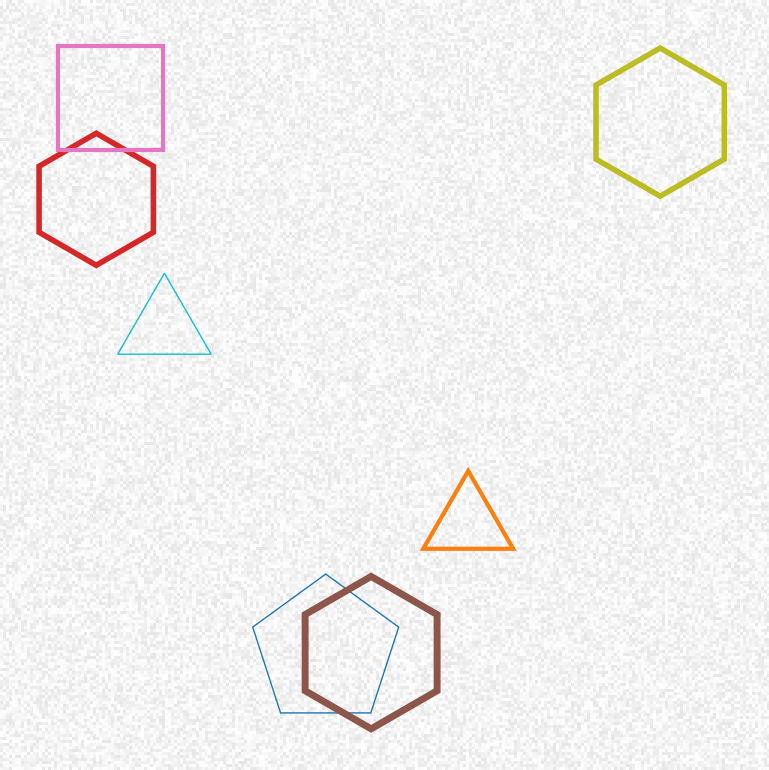[{"shape": "pentagon", "thickness": 0.5, "radius": 0.5, "center": [0.423, 0.155]}, {"shape": "triangle", "thickness": 1.5, "radius": 0.34, "center": [0.608, 0.321]}, {"shape": "hexagon", "thickness": 2, "radius": 0.43, "center": [0.125, 0.741]}, {"shape": "hexagon", "thickness": 2.5, "radius": 0.49, "center": [0.482, 0.152]}, {"shape": "square", "thickness": 1.5, "radius": 0.34, "center": [0.143, 0.873]}, {"shape": "hexagon", "thickness": 2, "radius": 0.48, "center": [0.857, 0.841]}, {"shape": "triangle", "thickness": 0.5, "radius": 0.35, "center": [0.214, 0.575]}]